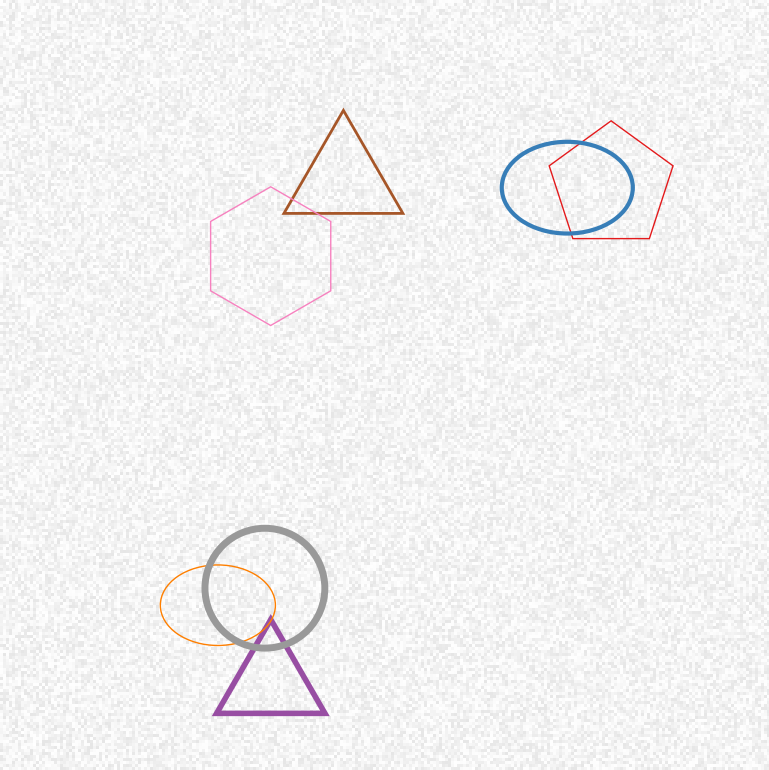[{"shape": "pentagon", "thickness": 0.5, "radius": 0.42, "center": [0.794, 0.759]}, {"shape": "oval", "thickness": 1.5, "radius": 0.43, "center": [0.737, 0.756]}, {"shape": "triangle", "thickness": 2, "radius": 0.41, "center": [0.352, 0.114]}, {"shape": "oval", "thickness": 0.5, "radius": 0.37, "center": [0.283, 0.214]}, {"shape": "triangle", "thickness": 1, "radius": 0.45, "center": [0.446, 0.767]}, {"shape": "hexagon", "thickness": 0.5, "radius": 0.45, "center": [0.352, 0.667]}, {"shape": "circle", "thickness": 2.5, "radius": 0.39, "center": [0.344, 0.236]}]